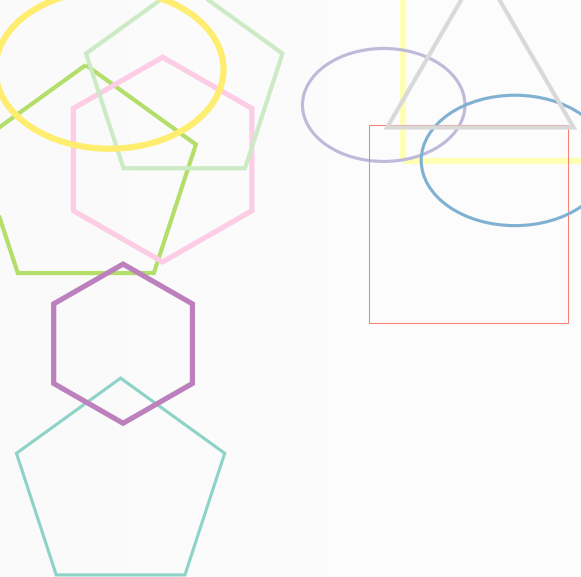[{"shape": "pentagon", "thickness": 1.5, "radius": 0.94, "center": [0.207, 0.156]}, {"shape": "square", "thickness": 3, "radius": 0.82, "center": [0.857, 0.883]}, {"shape": "oval", "thickness": 1.5, "radius": 0.7, "center": [0.66, 0.817]}, {"shape": "square", "thickness": 0.5, "radius": 0.86, "center": [0.806, 0.611]}, {"shape": "oval", "thickness": 1.5, "radius": 0.81, "center": [0.886, 0.721]}, {"shape": "pentagon", "thickness": 2, "radius": 1.0, "center": [0.148, 0.687]}, {"shape": "hexagon", "thickness": 2.5, "radius": 0.89, "center": [0.28, 0.723]}, {"shape": "triangle", "thickness": 2, "radius": 0.93, "center": [0.826, 0.871]}, {"shape": "hexagon", "thickness": 2.5, "radius": 0.69, "center": [0.212, 0.404]}, {"shape": "pentagon", "thickness": 2, "radius": 0.89, "center": [0.317, 0.851]}, {"shape": "oval", "thickness": 3, "radius": 0.98, "center": [0.188, 0.879]}]